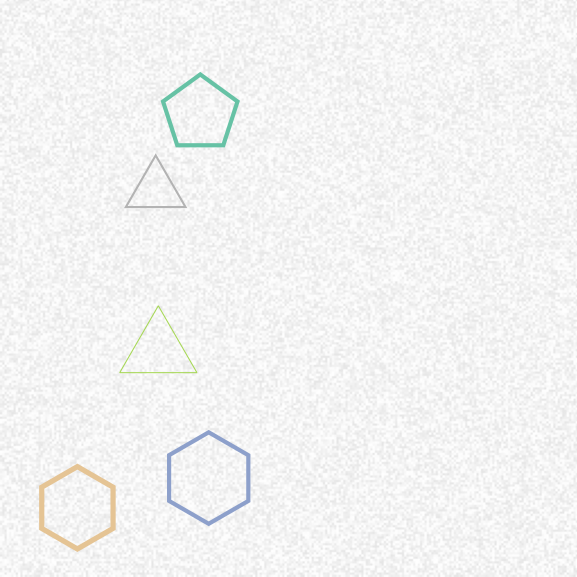[{"shape": "pentagon", "thickness": 2, "radius": 0.34, "center": [0.347, 0.802]}, {"shape": "hexagon", "thickness": 2, "radius": 0.4, "center": [0.361, 0.171]}, {"shape": "triangle", "thickness": 0.5, "radius": 0.39, "center": [0.274, 0.392]}, {"shape": "hexagon", "thickness": 2.5, "radius": 0.36, "center": [0.134, 0.12]}, {"shape": "triangle", "thickness": 1, "radius": 0.3, "center": [0.27, 0.67]}]